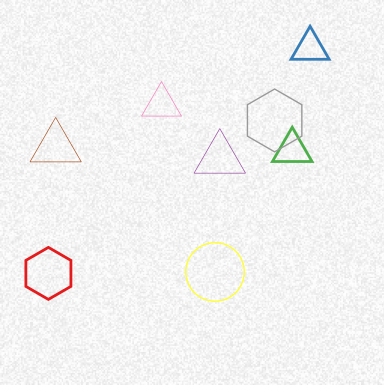[{"shape": "hexagon", "thickness": 2, "radius": 0.34, "center": [0.126, 0.29]}, {"shape": "triangle", "thickness": 2, "radius": 0.29, "center": [0.805, 0.875]}, {"shape": "triangle", "thickness": 2, "radius": 0.3, "center": [0.759, 0.61]}, {"shape": "triangle", "thickness": 0.5, "radius": 0.39, "center": [0.571, 0.589]}, {"shape": "circle", "thickness": 1, "radius": 0.38, "center": [0.559, 0.294]}, {"shape": "triangle", "thickness": 0.5, "radius": 0.38, "center": [0.145, 0.618]}, {"shape": "triangle", "thickness": 0.5, "radius": 0.3, "center": [0.419, 0.728]}, {"shape": "hexagon", "thickness": 1, "radius": 0.41, "center": [0.713, 0.687]}]